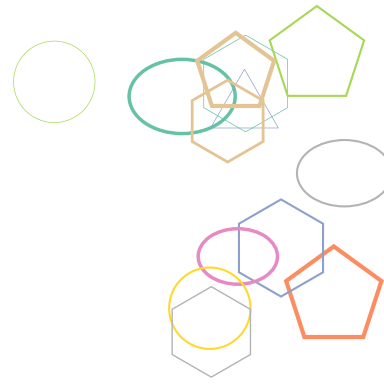[{"shape": "hexagon", "thickness": 0.5, "radius": 0.63, "center": [0.638, 0.783]}, {"shape": "oval", "thickness": 2.5, "radius": 0.69, "center": [0.473, 0.749]}, {"shape": "pentagon", "thickness": 3, "radius": 0.65, "center": [0.867, 0.23]}, {"shape": "hexagon", "thickness": 1.5, "radius": 0.63, "center": [0.73, 0.356]}, {"shape": "triangle", "thickness": 0.5, "radius": 0.51, "center": [0.635, 0.718]}, {"shape": "oval", "thickness": 2.5, "radius": 0.51, "center": [0.618, 0.334]}, {"shape": "pentagon", "thickness": 1.5, "radius": 0.64, "center": [0.823, 0.855]}, {"shape": "circle", "thickness": 0.5, "radius": 0.53, "center": [0.141, 0.787]}, {"shape": "circle", "thickness": 1.5, "radius": 0.53, "center": [0.545, 0.199]}, {"shape": "pentagon", "thickness": 3, "radius": 0.53, "center": [0.612, 0.81]}, {"shape": "hexagon", "thickness": 2, "radius": 0.53, "center": [0.591, 0.686]}, {"shape": "hexagon", "thickness": 1, "radius": 0.59, "center": [0.549, 0.138]}, {"shape": "oval", "thickness": 1.5, "radius": 0.62, "center": [0.894, 0.55]}]